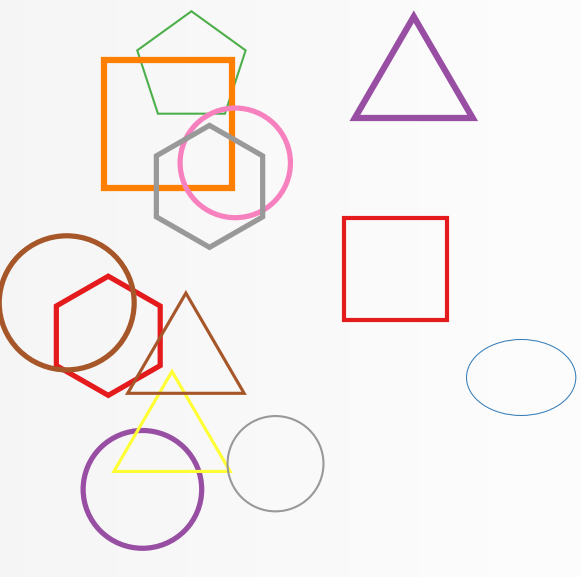[{"shape": "hexagon", "thickness": 2.5, "radius": 0.52, "center": [0.186, 0.418]}, {"shape": "square", "thickness": 2, "radius": 0.44, "center": [0.68, 0.534]}, {"shape": "oval", "thickness": 0.5, "radius": 0.47, "center": [0.897, 0.345]}, {"shape": "pentagon", "thickness": 1, "radius": 0.49, "center": [0.329, 0.882]}, {"shape": "triangle", "thickness": 3, "radius": 0.59, "center": [0.712, 0.853]}, {"shape": "circle", "thickness": 2.5, "radius": 0.51, "center": [0.245, 0.152]}, {"shape": "square", "thickness": 3, "radius": 0.55, "center": [0.289, 0.785]}, {"shape": "triangle", "thickness": 1.5, "radius": 0.58, "center": [0.296, 0.241]}, {"shape": "triangle", "thickness": 1.5, "radius": 0.58, "center": [0.32, 0.376]}, {"shape": "circle", "thickness": 2.5, "radius": 0.58, "center": [0.115, 0.475]}, {"shape": "circle", "thickness": 2.5, "radius": 0.47, "center": [0.405, 0.717]}, {"shape": "hexagon", "thickness": 2.5, "radius": 0.53, "center": [0.36, 0.676]}, {"shape": "circle", "thickness": 1, "radius": 0.41, "center": [0.474, 0.196]}]